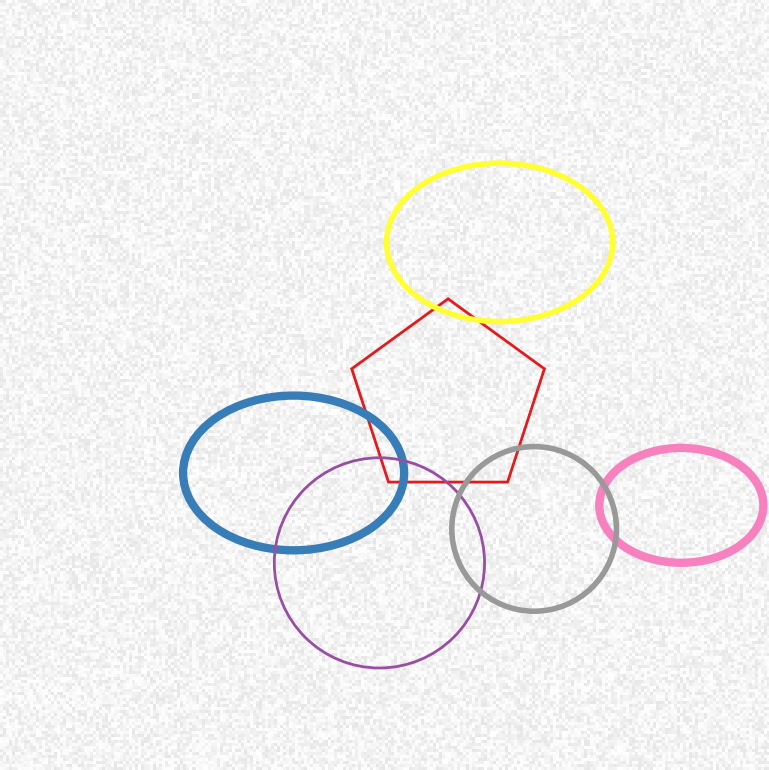[{"shape": "pentagon", "thickness": 1, "radius": 0.66, "center": [0.582, 0.48]}, {"shape": "oval", "thickness": 3, "radius": 0.72, "center": [0.381, 0.386]}, {"shape": "circle", "thickness": 1, "radius": 0.68, "center": [0.493, 0.269]}, {"shape": "oval", "thickness": 2, "radius": 0.73, "center": [0.649, 0.685]}, {"shape": "oval", "thickness": 3, "radius": 0.53, "center": [0.885, 0.344]}, {"shape": "circle", "thickness": 2, "radius": 0.53, "center": [0.694, 0.313]}]